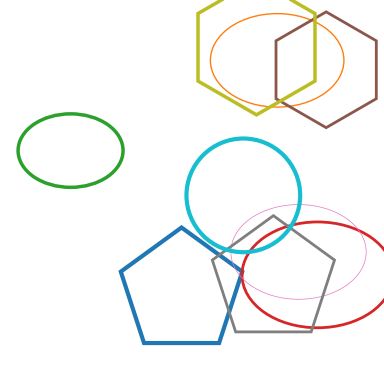[{"shape": "pentagon", "thickness": 3, "radius": 0.83, "center": [0.472, 0.243]}, {"shape": "oval", "thickness": 1, "radius": 0.87, "center": [0.72, 0.843]}, {"shape": "oval", "thickness": 2.5, "radius": 0.68, "center": [0.183, 0.609]}, {"shape": "oval", "thickness": 2, "radius": 0.98, "center": [0.825, 0.286]}, {"shape": "hexagon", "thickness": 2, "radius": 0.75, "center": [0.847, 0.819]}, {"shape": "oval", "thickness": 0.5, "radius": 0.88, "center": [0.775, 0.346]}, {"shape": "pentagon", "thickness": 2, "radius": 0.83, "center": [0.71, 0.273]}, {"shape": "hexagon", "thickness": 2.5, "radius": 0.88, "center": [0.666, 0.877]}, {"shape": "circle", "thickness": 3, "radius": 0.74, "center": [0.632, 0.493]}]